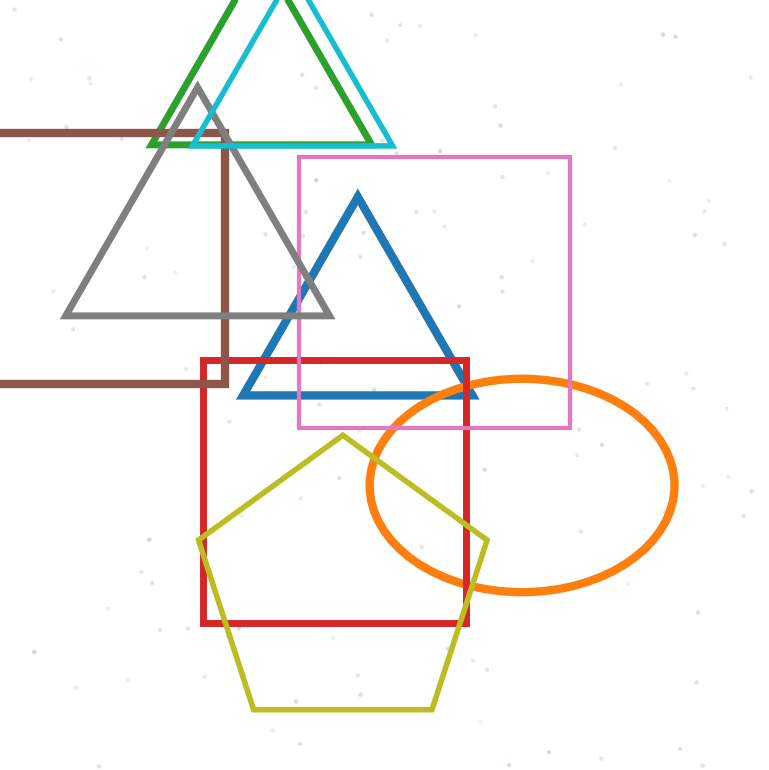[{"shape": "triangle", "thickness": 3, "radius": 0.86, "center": [0.465, 0.572]}, {"shape": "oval", "thickness": 3, "radius": 0.99, "center": [0.678, 0.37]}, {"shape": "triangle", "thickness": 2.5, "radius": 0.83, "center": [0.34, 0.894]}, {"shape": "square", "thickness": 2.5, "radius": 0.85, "center": [0.435, 0.362]}, {"shape": "square", "thickness": 3, "radius": 0.82, "center": [0.129, 0.664]}, {"shape": "square", "thickness": 1.5, "radius": 0.88, "center": [0.564, 0.62]}, {"shape": "triangle", "thickness": 2.5, "radius": 0.99, "center": [0.257, 0.689]}, {"shape": "pentagon", "thickness": 2, "radius": 0.99, "center": [0.445, 0.238]}, {"shape": "triangle", "thickness": 2, "radius": 0.75, "center": [0.38, 0.886]}]